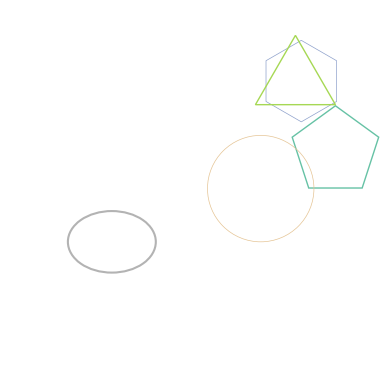[{"shape": "pentagon", "thickness": 1, "radius": 0.59, "center": [0.871, 0.607]}, {"shape": "hexagon", "thickness": 0.5, "radius": 0.53, "center": [0.783, 0.789]}, {"shape": "triangle", "thickness": 1, "radius": 0.6, "center": [0.767, 0.788]}, {"shape": "circle", "thickness": 0.5, "radius": 0.69, "center": [0.677, 0.51]}, {"shape": "oval", "thickness": 1.5, "radius": 0.57, "center": [0.291, 0.372]}]